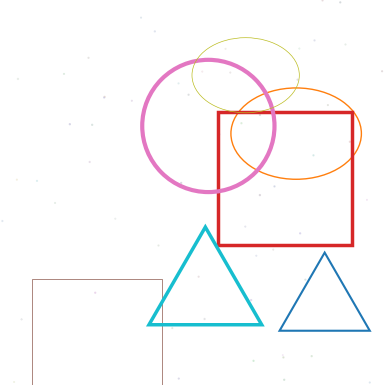[{"shape": "triangle", "thickness": 1.5, "radius": 0.68, "center": [0.843, 0.209]}, {"shape": "oval", "thickness": 1, "radius": 0.85, "center": [0.769, 0.653]}, {"shape": "square", "thickness": 2.5, "radius": 0.87, "center": [0.741, 0.536]}, {"shape": "square", "thickness": 0.5, "radius": 0.84, "center": [0.251, 0.108]}, {"shape": "circle", "thickness": 3, "radius": 0.86, "center": [0.541, 0.673]}, {"shape": "oval", "thickness": 0.5, "radius": 0.7, "center": [0.638, 0.805]}, {"shape": "triangle", "thickness": 2.5, "radius": 0.85, "center": [0.533, 0.241]}]